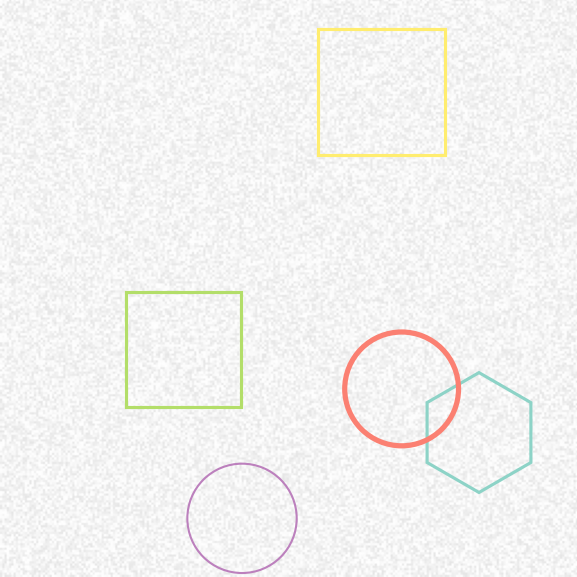[{"shape": "hexagon", "thickness": 1.5, "radius": 0.52, "center": [0.829, 0.25]}, {"shape": "circle", "thickness": 2.5, "radius": 0.49, "center": [0.695, 0.326]}, {"shape": "square", "thickness": 1.5, "radius": 0.5, "center": [0.317, 0.394]}, {"shape": "circle", "thickness": 1, "radius": 0.47, "center": [0.419, 0.102]}, {"shape": "square", "thickness": 1.5, "radius": 0.55, "center": [0.661, 0.84]}]